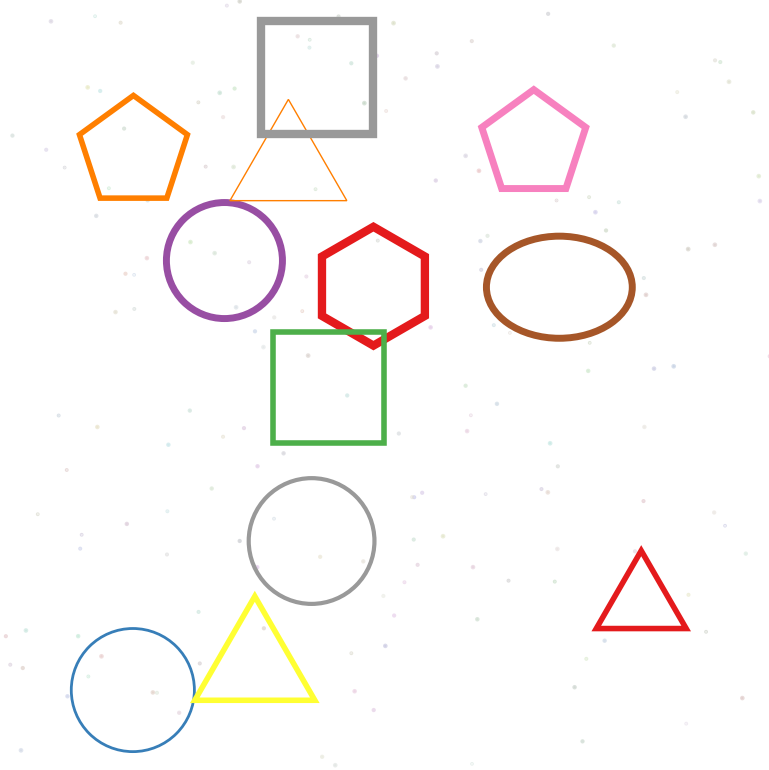[{"shape": "hexagon", "thickness": 3, "radius": 0.39, "center": [0.485, 0.628]}, {"shape": "triangle", "thickness": 2, "radius": 0.34, "center": [0.833, 0.217]}, {"shape": "circle", "thickness": 1, "radius": 0.4, "center": [0.173, 0.104]}, {"shape": "square", "thickness": 2, "radius": 0.36, "center": [0.427, 0.497]}, {"shape": "circle", "thickness": 2.5, "radius": 0.38, "center": [0.291, 0.662]}, {"shape": "pentagon", "thickness": 2, "radius": 0.37, "center": [0.173, 0.802]}, {"shape": "triangle", "thickness": 0.5, "radius": 0.44, "center": [0.375, 0.783]}, {"shape": "triangle", "thickness": 2, "radius": 0.45, "center": [0.331, 0.136]}, {"shape": "oval", "thickness": 2.5, "radius": 0.47, "center": [0.726, 0.627]}, {"shape": "pentagon", "thickness": 2.5, "radius": 0.35, "center": [0.693, 0.813]}, {"shape": "circle", "thickness": 1.5, "radius": 0.41, "center": [0.405, 0.297]}, {"shape": "square", "thickness": 3, "radius": 0.36, "center": [0.412, 0.899]}]